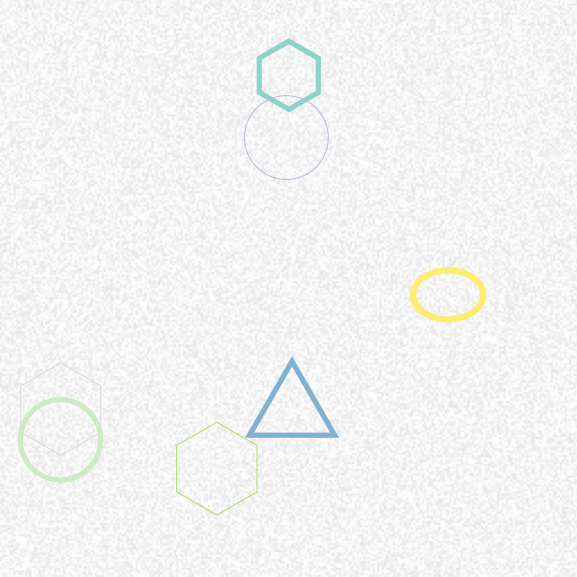[{"shape": "hexagon", "thickness": 2.5, "radius": 0.3, "center": [0.5, 0.869]}, {"shape": "circle", "thickness": 0.5, "radius": 0.36, "center": [0.496, 0.761]}, {"shape": "triangle", "thickness": 2.5, "radius": 0.43, "center": [0.506, 0.288]}, {"shape": "hexagon", "thickness": 0.5, "radius": 0.4, "center": [0.375, 0.188]}, {"shape": "hexagon", "thickness": 0.5, "radius": 0.4, "center": [0.105, 0.291]}, {"shape": "circle", "thickness": 2.5, "radius": 0.35, "center": [0.105, 0.237]}, {"shape": "oval", "thickness": 3, "radius": 0.3, "center": [0.776, 0.489]}]